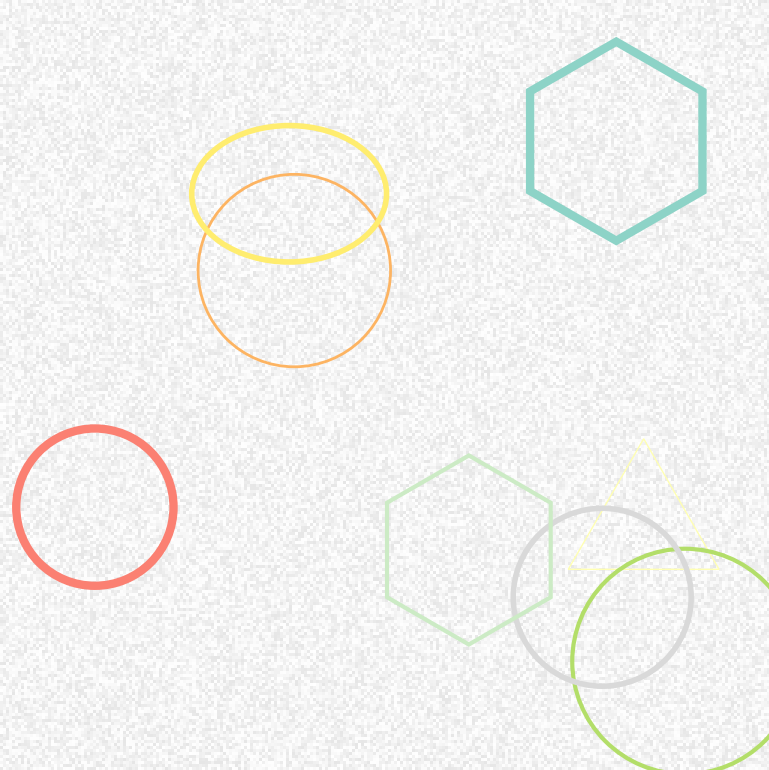[{"shape": "hexagon", "thickness": 3, "radius": 0.65, "center": [0.8, 0.817]}, {"shape": "triangle", "thickness": 0.5, "radius": 0.57, "center": [0.836, 0.317]}, {"shape": "circle", "thickness": 3, "radius": 0.51, "center": [0.123, 0.341]}, {"shape": "circle", "thickness": 1, "radius": 0.62, "center": [0.382, 0.649]}, {"shape": "circle", "thickness": 1.5, "radius": 0.73, "center": [0.89, 0.141]}, {"shape": "circle", "thickness": 2, "radius": 0.58, "center": [0.782, 0.224]}, {"shape": "hexagon", "thickness": 1.5, "radius": 0.61, "center": [0.609, 0.286]}, {"shape": "oval", "thickness": 2, "radius": 0.63, "center": [0.376, 0.748]}]